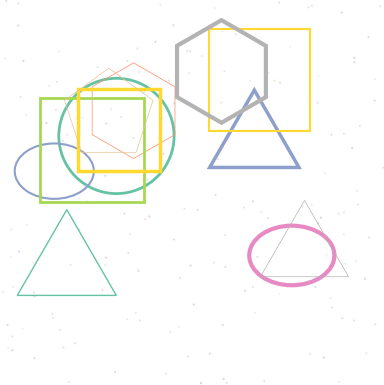[{"shape": "circle", "thickness": 2, "radius": 0.75, "center": [0.302, 0.647]}, {"shape": "triangle", "thickness": 1, "radius": 0.74, "center": [0.173, 0.307]}, {"shape": "hexagon", "thickness": 0.5, "radius": 0.62, "center": [0.347, 0.713]}, {"shape": "triangle", "thickness": 2.5, "radius": 0.67, "center": [0.661, 0.632]}, {"shape": "oval", "thickness": 1.5, "radius": 0.51, "center": [0.141, 0.555]}, {"shape": "oval", "thickness": 3, "radius": 0.55, "center": [0.758, 0.336]}, {"shape": "square", "thickness": 2, "radius": 0.67, "center": [0.239, 0.61]}, {"shape": "square", "thickness": 1.5, "radius": 0.66, "center": [0.674, 0.792]}, {"shape": "square", "thickness": 2.5, "radius": 0.54, "center": [0.309, 0.663]}, {"shape": "pentagon", "thickness": 0.5, "radius": 0.6, "center": [0.283, 0.702]}, {"shape": "hexagon", "thickness": 3, "radius": 0.67, "center": [0.575, 0.814]}, {"shape": "triangle", "thickness": 0.5, "radius": 0.66, "center": [0.791, 0.347]}]